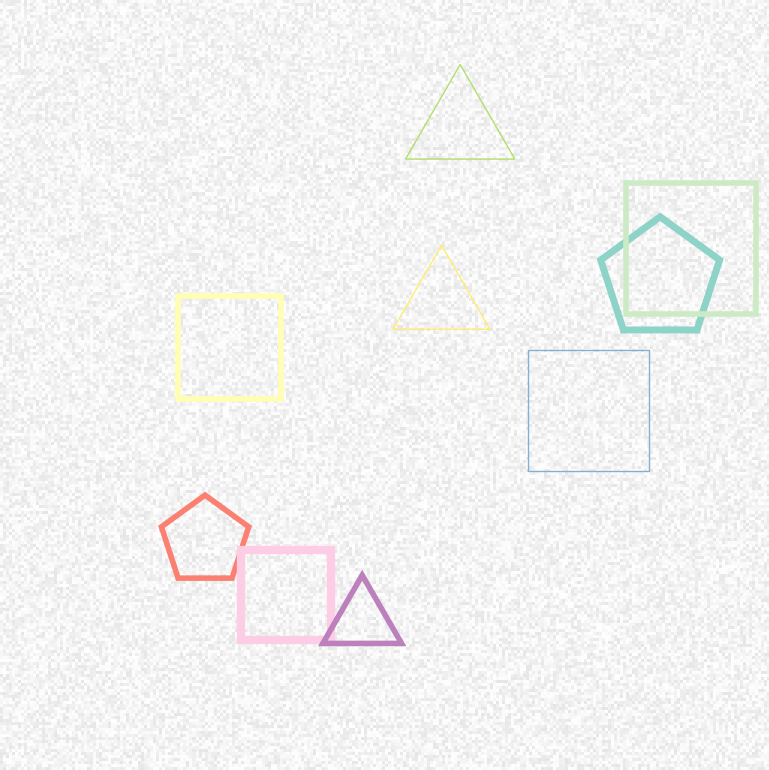[{"shape": "pentagon", "thickness": 2.5, "radius": 0.41, "center": [0.857, 0.637]}, {"shape": "square", "thickness": 2, "radius": 0.33, "center": [0.298, 0.549]}, {"shape": "pentagon", "thickness": 2, "radius": 0.3, "center": [0.266, 0.297]}, {"shape": "square", "thickness": 0.5, "radius": 0.39, "center": [0.764, 0.467]}, {"shape": "triangle", "thickness": 0.5, "radius": 0.41, "center": [0.598, 0.834]}, {"shape": "square", "thickness": 3, "radius": 0.29, "center": [0.372, 0.227]}, {"shape": "triangle", "thickness": 2, "radius": 0.3, "center": [0.47, 0.194]}, {"shape": "square", "thickness": 2, "radius": 0.42, "center": [0.898, 0.677]}, {"shape": "triangle", "thickness": 0.5, "radius": 0.36, "center": [0.573, 0.609]}]